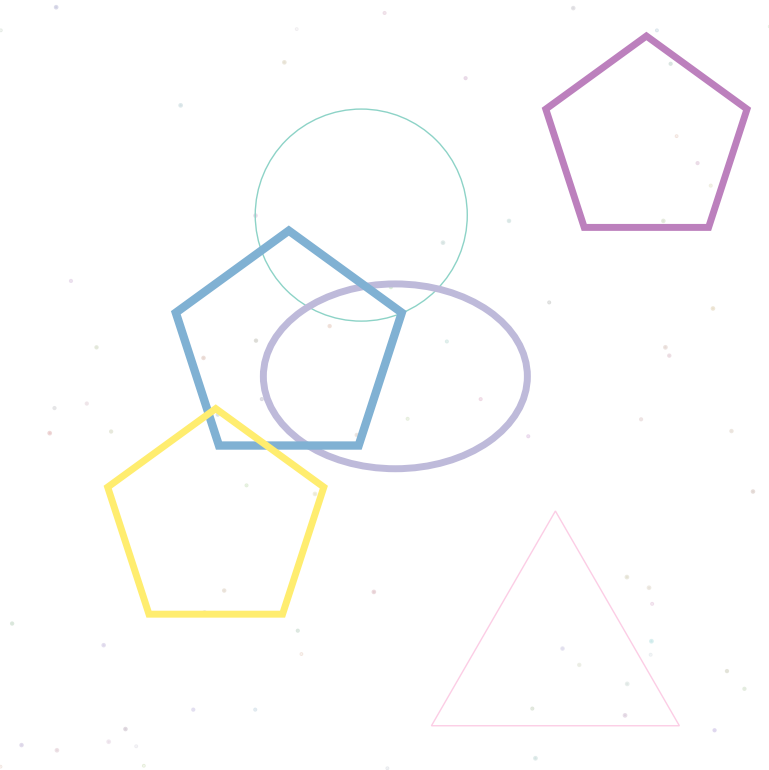[{"shape": "circle", "thickness": 0.5, "radius": 0.69, "center": [0.469, 0.721]}, {"shape": "oval", "thickness": 2.5, "radius": 0.86, "center": [0.513, 0.511]}, {"shape": "pentagon", "thickness": 3, "radius": 0.77, "center": [0.375, 0.546]}, {"shape": "triangle", "thickness": 0.5, "radius": 0.93, "center": [0.721, 0.15]}, {"shape": "pentagon", "thickness": 2.5, "radius": 0.69, "center": [0.839, 0.816]}, {"shape": "pentagon", "thickness": 2.5, "radius": 0.74, "center": [0.28, 0.322]}]